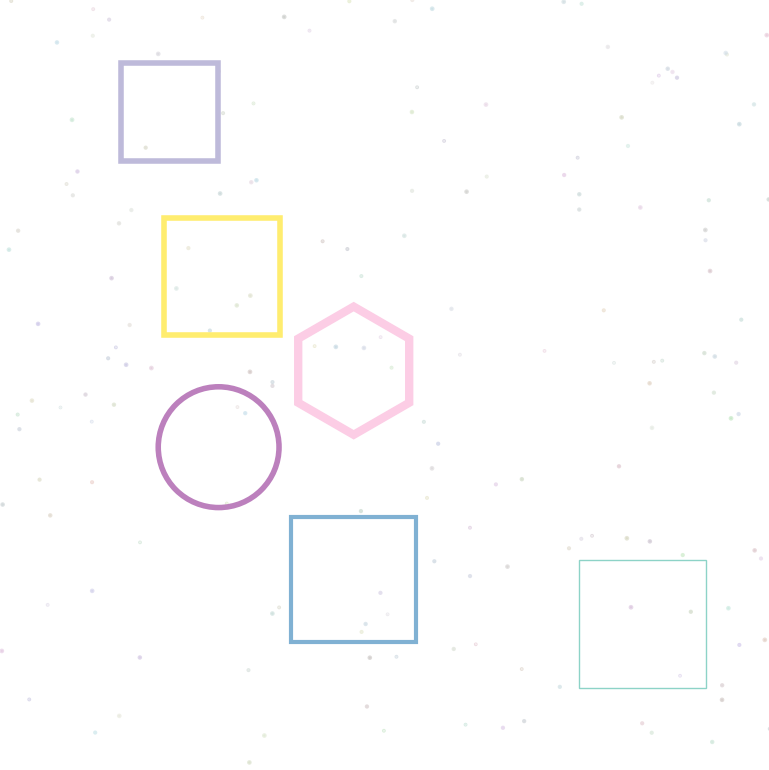[{"shape": "square", "thickness": 0.5, "radius": 0.41, "center": [0.834, 0.19]}, {"shape": "square", "thickness": 2, "radius": 0.32, "center": [0.22, 0.855]}, {"shape": "square", "thickness": 1.5, "radius": 0.41, "center": [0.459, 0.248]}, {"shape": "hexagon", "thickness": 3, "radius": 0.42, "center": [0.459, 0.519]}, {"shape": "circle", "thickness": 2, "radius": 0.39, "center": [0.284, 0.419]}, {"shape": "square", "thickness": 2, "radius": 0.38, "center": [0.288, 0.641]}]